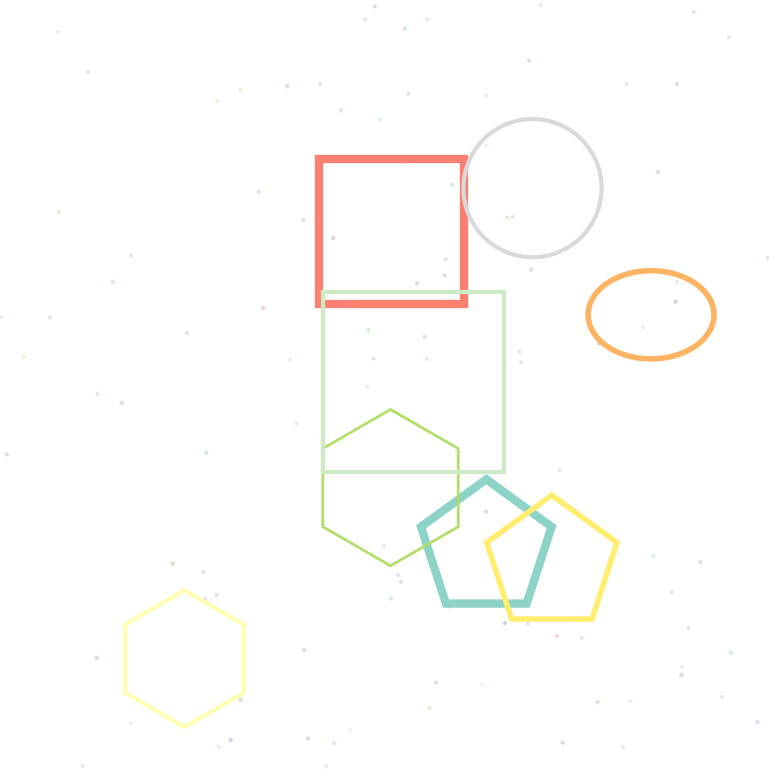[{"shape": "pentagon", "thickness": 3, "radius": 0.45, "center": [0.632, 0.288]}, {"shape": "hexagon", "thickness": 1.5, "radius": 0.44, "center": [0.239, 0.145]}, {"shape": "square", "thickness": 3, "radius": 0.47, "center": [0.508, 0.7]}, {"shape": "oval", "thickness": 2, "radius": 0.41, "center": [0.845, 0.591]}, {"shape": "hexagon", "thickness": 1, "radius": 0.51, "center": [0.507, 0.367]}, {"shape": "circle", "thickness": 1.5, "radius": 0.45, "center": [0.692, 0.756]}, {"shape": "square", "thickness": 1.5, "radius": 0.59, "center": [0.537, 0.504]}, {"shape": "pentagon", "thickness": 2, "radius": 0.44, "center": [0.717, 0.268]}]